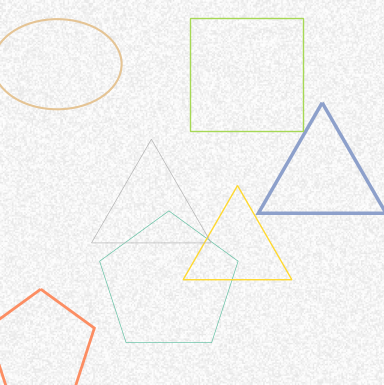[{"shape": "pentagon", "thickness": 0.5, "radius": 0.95, "center": [0.439, 0.263]}, {"shape": "pentagon", "thickness": 2, "radius": 0.73, "center": [0.106, 0.103]}, {"shape": "triangle", "thickness": 2.5, "radius": 0.96, "center": [0.837, 0.542]}, {"shape": "square", "thickness": 1, "radius": 0.73, "center": [0.641, 0.806]}, {"shape": "triangle", "thickness": 1, "radius": 0.82, "center": [0.617, 0.355]}, {"shape": "oval", "thickness": 1.5, "radius": 0.84, "center": [0.149, 0.833]}, {"shape": "triangle", "thickness": 0.5, "radius": 0.9, "center": [0.393, 0.459]}]